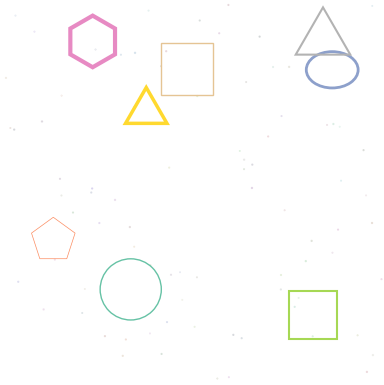[{"shape": "circle", "thickness": 1, "radius": 0.4, "center": [0.34, 0.248]}, {"shape": "pentagon", "thickness": 0.5, "radius": 0.3, "center": [0.138, 0.376]}, {"shape": "oval", "thickness": 2, "radius": 0.34, "center": [0.863, 0.819]}, {"shape": "hexagon", "thickness": 3, "radius": 0.34, "center": [0.241, 0.892]}, {"shape": "square", "thickness": 1.5, "radius": 0.31, "center": [0.813, 0.182]}, {"shape": "triangle", "thickness": 2.5, "radius": 0.31, "center": [0.38, 0.711]}, {"shape": "square", "thickness": 1, "radius": 0.34, "center": [0.486, 0.821]}, {"shape": "triangle", "thickness": 1.5, "radius": 0.41, "center": [0.839, 0.899]}]